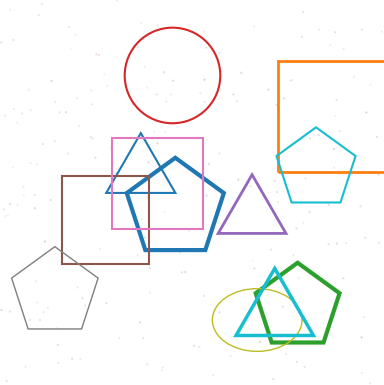[{"shape": "triangle", "thickness": 1.5, "radius": 0.52, "center": [0.366, 0.551]}, {"shape": "pentagon", "thickness": 3, "radius": 0.66, "center": [0.455, 0.458]}, {"shape": "square", "thickness": 2, "radius": 0.72, "center": [0.866, 0.698]}, {"shape": "pentagon", "thickness": 3, "radius": 0.57, "center": [0.773, 0.203]}, {"shape": "circle", "thickness": 1.5, "radius": 0.62, "center": [0.448, 0.804]}, {"shape": "triangle", "thickness": 2, "radius": 0.51, "center": [0.655, 0.445]}, {"shape": "square", "thickness": 1.5, "radius": 0.57, "center": [0.274, 0.429]}, {"shape": "square", "thickness": 1.5, "radius": 0.59, "center": [0.409, 0.523]}, {"shape": "pentagon", "thickness": 1, "radius": 0.59, "center": [0.142, 0.241]}, {"shape": "oval", "thickness": 1, "radius": 0.58, "center": [0.668, 0.169]}, {"shape": "pentagon", "thickness": 1.5, "radius": 0.54, "center": [0.821, 0.561]}, {"shape": "triangle", "thickness": 2.5, "radius": 0.58, "center": [0.714, 0.187]}]